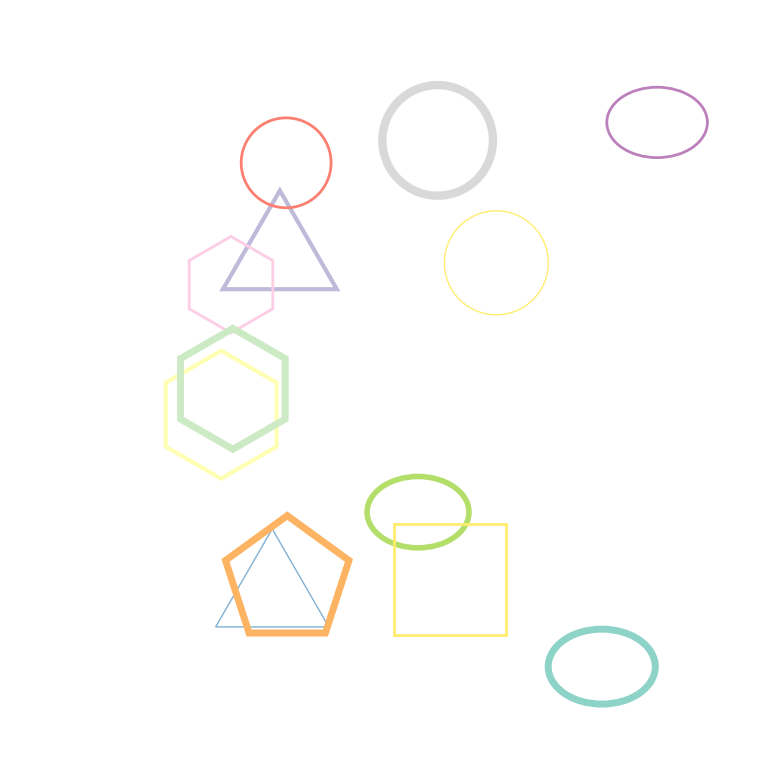[{"shape": "oval", "thickness": 2.5, "radius": 0.35, "center": [0.782, 0.134]}, {"shape": "hexagon", "thickness": 1.5, "radius": 0.42, "center": [0.287, 0.461]}, {"shape": "triangle", "thickness": 1.5, "radius": 0.43, "center": [0.363, 0.667]}, {"shape": "circle", "thickness": 1, "radius": 0.29, "center": [0.372, 0.789]}, {"shape": "triangle", "thickness": 0.5, "radius": 0.42, "center": [0.354, 0.228]}, {"shape": "pentagon", "thickness": 2.5, "radius": 0.42, "center": [0.373, 0.246]}, {"shape": "oval", "thickness": 2, "radius": 0.33, "center": [0.543, 0.335]}, {"shape": "hexagon", "thickness": 1, "radius": 0.31, "center": [0.3, 0.63]}, {"shape": "circle", "thickness": 3, "radius": 0.36, "center": [0.568, 0.818]}, {"shape": "oval", "thickness": 1, "radius": 0.33, "center": [0.853, 0.841]}, {"shape": "hexagon", "thickness": 2.5, "radius": 0.39, "center": [0.302, 0.495]}, {"shape": "square", "thickness": 1, "radius": 0.36, "center": [0.584, 0.248]}, {"shape": "circle", "thickness": 0.5, "radius": 0.34, "center": [0.645, 0.659]}]